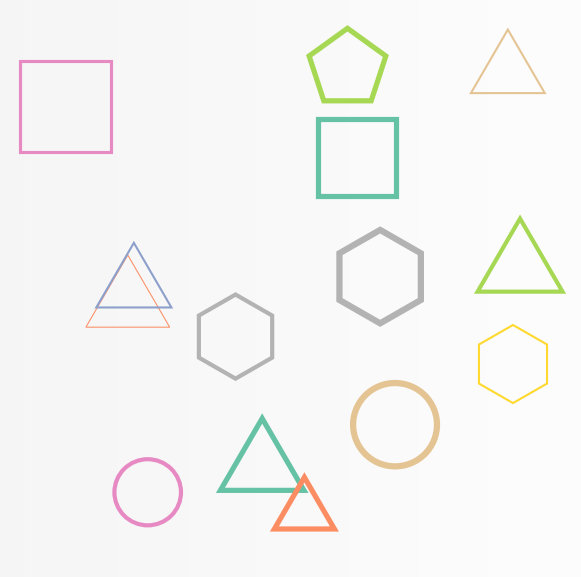[{"shape": "triangle", "thickness": 2.5, "radius": 0.41, "center": [0.451, 0.192]}, {"shape": "square", "thickness": 2.5, "radius": 0.34, "center": [0.614, 0.726]}, {"shape": "triangle", "thickness": 2.5, "radius": 0.3, "center": [0.524, 0.113]}, {"shape": "triangle", "thickness": 0.5, "radius": 0.42, "center": [0.22, 0.474]}, {"shape": "triangle", "thickness": 1, "radius": 0.37, "center": [0.23, 0.504]}, {"shape": "square", "thickness": 1.5, "radius": 0.39, "center": [0.113, 0.815]}, {"shape": "circle", "thickness": 2, "radius": 0.29, "center": [0.254, 0.147]}, {"shape": "pentagon", "thickness": 2.5, "radius": 0.35, "center": [0.598, 0.881]}, {"shape": "triangle", "thickness": 2, "radius": 0.42, "center": [0.895, 0.536]}, {"shape": "hexagon", "thickness": 1, "radius": 0.34, "center": [0.883, 0.369]}, {"shape": "circle", "thickness": 3, "radius": 0.36, "center": [0.68, 0.264]}, {"shape": "triangle", "thickness": 1, "radius": 0.37, "center": [0.874, 0.875]}, {"shape": "hexagon", "thickness": 2, "radius": 0.36, "center": [0.405, 0.416]}, {"shape": "hexagon", "thickness": 3, "radius": 0.4, "center": [0.654, 0.52]}]